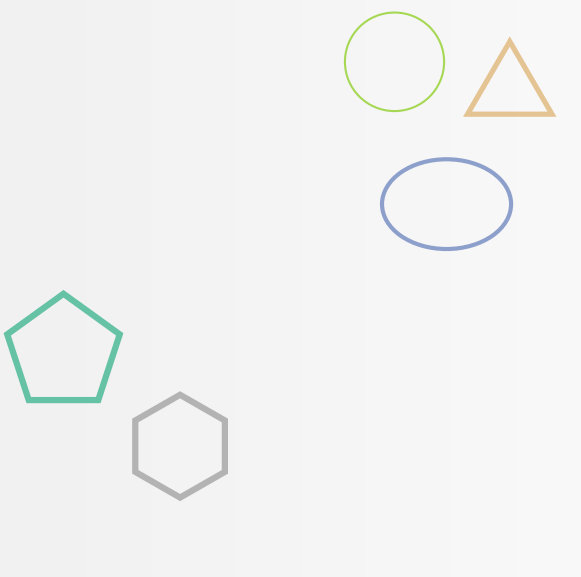[{"shape": "pentagon", "thickness": 3, "radius": 0.51, "center": [0.109, 0.389]}, {"shape": "oval", "thickness": 2, "radius": 0.56, "center": [0.768, 0.646]}, {"shape": "circle", "thickness": 1, "radius": 0.43, "center": [0.679, 0.892]}, {"shape": "triangle", "thickness": 2.5, "radius": 0.42, "center": [0.877, 0.843]}, {"shape": "hexagon", "thickness": 3, "radius": 0.44, "center": [0.31, 0.227]}]